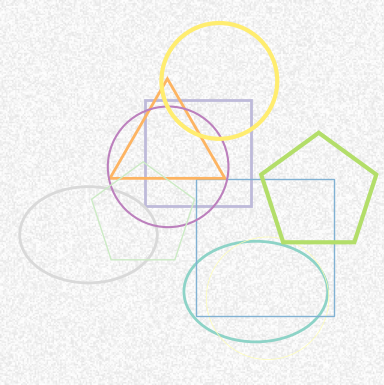[{"shape": "oval", "thickness": 2, "radius": 0.93, "center": [0.664, 0.243]}, {"shape": "circle", "thickness": 0.5, "radius": 0.8, "center": [0.695, 0.225]}, {"shape": "square", "thickness": 2, "radius": 0.69, "center": [0.515, 0.602]}, {"shape": "square", "thickness": 1, "radius": 0.89, "center": [0.688, 0.358]}, {"shape": "triangle", "thickness": 2, "radius": 0.86, "center": [0.435, 0.623]}, {"shape": "pentagon", "thickness": 3, "radius": 0.79, "center": [0.828, 0.498]}, {"shape": "oval", "thickness": 2, "radius": 0.89, "center": [0.23, 0.39]}, {"shape": "circle", "thickness": 1.5, "radius": 0.78, "center": [0.437, 0.567]}, {"shape": "pentagon", "thickness": 1, "radius": 0.7, "center": [0.372, 0.439]}, {"shape": "circle", "thickness": 3, "radius": 0.75, "center": [0.57, 0.79]}]